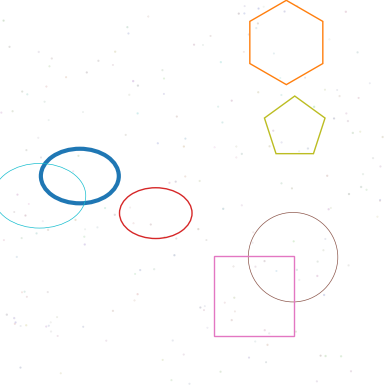[{"shape": "oval", "thickness": 3, "radius": 0.51, "center": [0.207, 0.543]}, {"shape": "hexagon", "thickness": 1, "radius": 0.55, "center": [0.744, 0.89]}, {"shape": "oval", "thickness": 1, "radius": 0.47, "center": [0.405, 0.446]}, {"shape": "circle", "thickness": 0.5, "radius": 0.58, "center": [0.761, 0.332]}, {"shape": "square", "thickness": 1, "radius": 0.52, "center": [0.66, 0.231]}, {"shape": "pentagon", "thickness": 1, "radius": 0.41, "center": [0.766, 0.668]}, {"shape": "oval", "thickness": 0.5, "radius": 0.6, "center": [0.103, 0.492]}]